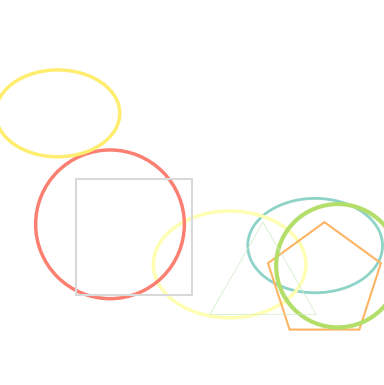[{"shape": "oval", "thickness": 2, "radius": 0.88, "center": [0.819, 0.362]}, {"shape": "oval", "thickness": 2.5, "radius": 0.99, "center": [0.597, 0.313]}, {"shape": "circle", "thickness": 2.5, "radius": 0.97, "center": [0.286, 0.417]}, {"shape": "pentagon", "thickness": 1.5, "radius": 0.77, "center": [0.843, 0.269]}, {"shape": "circle", "thickness": 3, "radius": 0.8, "center": [0.877, 0.31]}, {"shape": "square", "thickness": 1.5, "radius": 0.75, "center": [0.349, 0.385]}, {"shape": "triangle", "thickness": 0.5, "radius": 0.8, "center": [0.683, 0.263]}, {"shape": "oval", "thickness": 2.5, "radius": 0.81, "center": [0.15, 0.706]}]